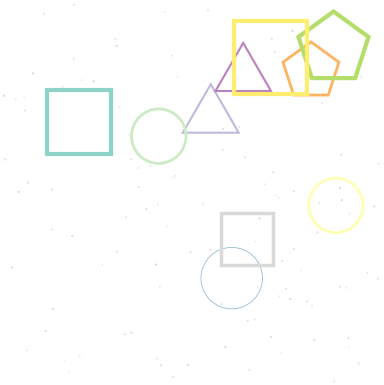[{"shape": "square", "thickness": 3, "radius": 0.42, "center": [0.206, 0.683]}, {"shape": "circle", "thickness": 2, "radius": 0.35, "center": [0.873, 0.467]}, {"shape": "triangle", "thickness": 1.5, "radius": 0.42, "center": [0.547, 0.697]}, {"shape": "circle", "thickness": 0.5, "radius": 0.4, "center": [0.602, 0.278]}, {"shape": "pentagon", "thickness": 2, "radius": 0.38, "center": [0.808, 0.815]}, {"shape": "pentagon", "thickness": 3, "radius": 0.48, "center": [0.866, 0.874]}, {"shape": "square", "thickness": 2.5, "radius": 0.34, "center": [0.642, 0.379]}, {"shape": "triangle", "thickness": 1.5, "radius": 0.42, "center": [0.632, 0.805]}, {"shape": "circle", "thickness": 2, "radius": 0.35, "center": [0.412, 0.646]}, {"shape": "square", "thickness": 3, "radius": 0.47, "center": [0.703, 0.85]}]